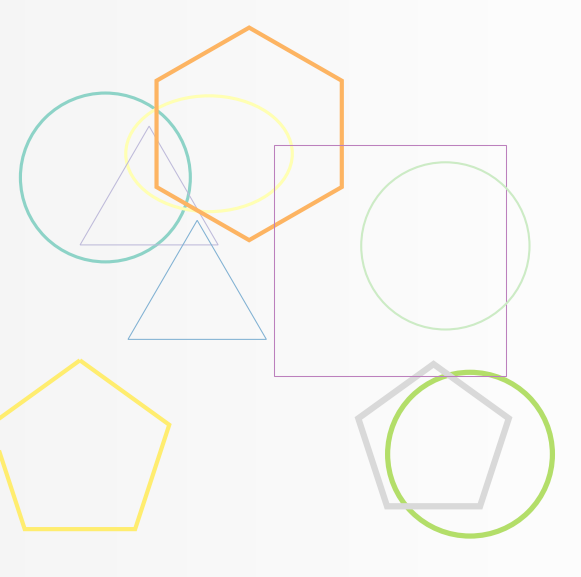[{"shape": "circle", "thickness": 1.5, "radius": 0.73, "center": [0.181, 0.692]}, {"shape": "oval", "thickness": 1.5, "radius": 0.72, "center": [0.36, 0.733]}, {"shape": "triangle", "thickness": 0.5, "radius": 0.69, "center": [0.257, 0.644]}, {"shape": "triangle", "thickness": 0.5, "radius": 0.69, "center": [0.339, 0.48]}, {"shape": "hexagon", "thickness": 2, "radius": 0.92, "center": [0.429, 0.767]}, {"shape": "circle", "thickness": 2.5, "radius": 0.71, "center": [0.809, 0.213]}, {"shape": "pentagon", "thickness": 3, "radius": 0.68, "center": [0.746, 0.233]}, {"shape": "square", "thickness": 0.5, "radius": 1.0, "center": [0.671, 0.548]}, {"shape": "circle", "thickness": 1, "radius": 0.72, "center": [0.766, 0.573]}, {"shape": "pentagon", "thickness": 2, "radius": 0.81, "center": [0.137, 0.214]}]